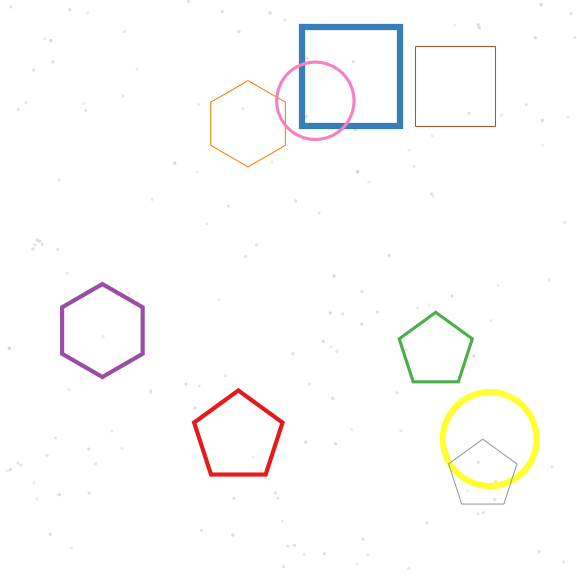[{"shape": "pentagon", "thickness": 2, "radius": 0.4, "center": [0.413, 0.243]}, {"shape": "square", "thickness": 3, "radius": 0.43, "center": [0.608, 0.867]}, {"shape": "pentagon", "thickness": 1.5, "radius": 0.33, "center": [0.755, 0.392]}, {"shape": "hexagon", "thickness": 2, "radius": 0.4, "center": [0.177, 0.427]}, {"shape": "hexagon", "thickness": 0.5, "radius": 0.37, "center": [0.43, 0.785]}, {"shape": "circle", "thickness": 3, "radius": 0.41, "center": [0.848, 0.239]}, {"shape": "square", "thickness": 0.5, "radius": 0.35, "center": [0.787, 0.849]}, {"shape": "circle", "thickness": 1.5, "radius": 0.33, "center": [0.546, 0.825]}, {"shape": "pentagon", "thickness": 0.5, "radius": 0.31, "center": [0.836, 0.177]}]